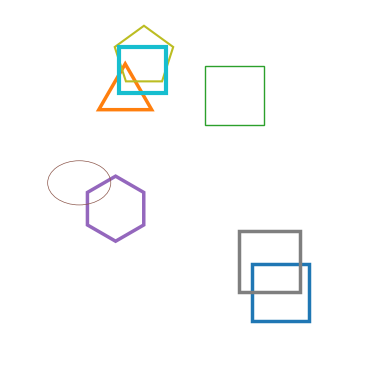[{"shape": "square", "thickness": 2.5, "radius": 0.37, "center": [0.728, 0.241]}, {"shape": "triangle", "thickness": 2.5, "radius": 0.4, "center": [0.325, 0.755]}, {"shape": "square", "thickness": 1, "radius": 0.38, "center": [0.609, 0.752]}, {"shape": "hexagon", "thickness": 2.5, "radius": 0.42, "center": [0.3, 0.458]}, {"shape": "oval", "thickness": 0.5, "radius": 0.41, "center": [0.206, 0.525]}, {"shape": "square", "thickness": 2.5, "radius": 0.4, "center": [0.7, 0.321]}, {"shape": "pentagon", "thickness": 1.5, "radius": 0.4, "center": [0.374, 0.853]}, {"shape": "square", "thickness": 3, "radius": 0.3, "center": [0.371, 0.818]}]